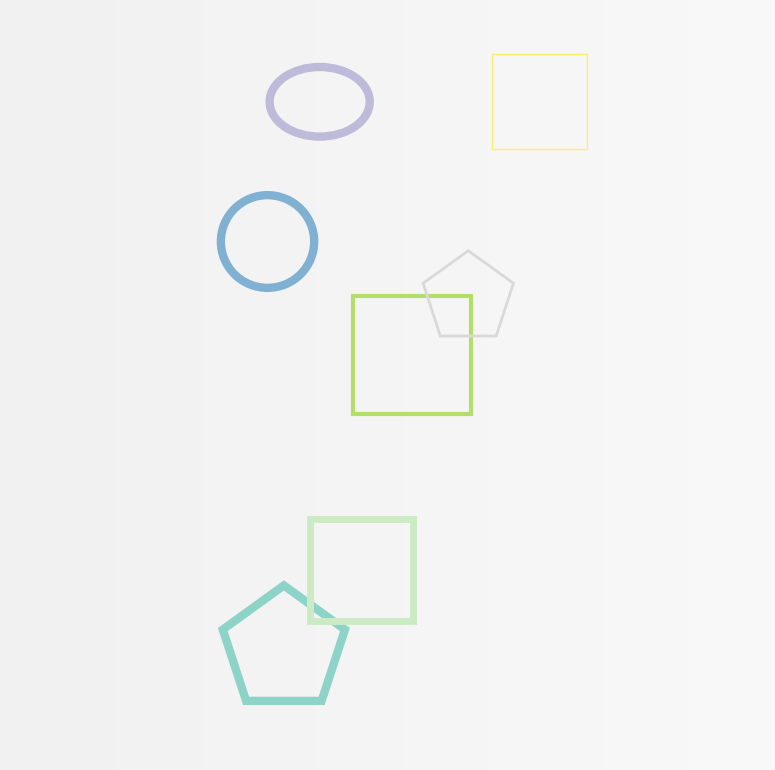[{"shape": "pentagon", "thickness": 3, "radius": 0.41, "center": [0.366, 0.157]}, {"shape": "oval", "thickness": 3, "radius": 0.32, "center": [0.412, 0.868]}, {"shape": "circle", "thickness": 3, "radius": 0.3, "center": [0.345, 0.686]}, {"shape": "square", "thickness": 1.5, "radius": 0.38, "center": [0.532, 0.539]}, {"shape": "pentagon", "thickness": 1, "radius": 0.31, "center": [0.604, 0.613]}, {"shape": "square", "thickness": 2.5, "radius": 0.33, "center": [0.467, 0.259]}, {"shape": "square", "thickness": 0.5, "radius": 0.31, "center": [0.696, 0.868]}]